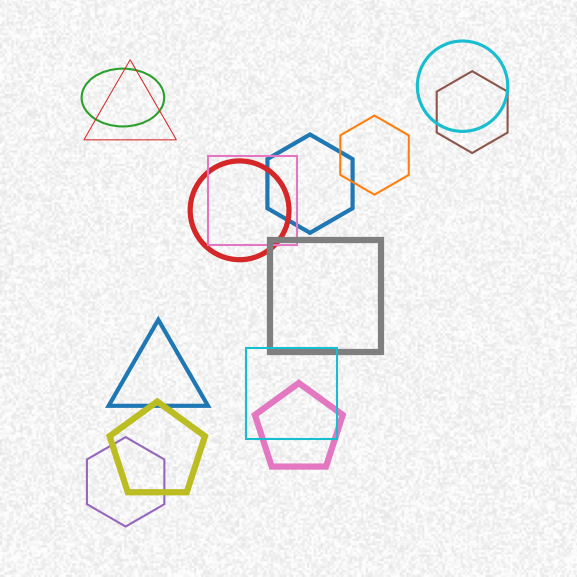[{"shape": "hexagon", "thickness": 2, "radius": 0.43, "center": [0.537, 0.681]}, {"shape": "triangle", "thickness": 2, "radius": 0.5, "center": [0.274, 0.346]}, {"shape": "hexagon", "thickness": 1, "radius": 0.34, "center": [0.649, 0.731]}, {"shape": "oval", "thickness": 1, "radius": 0.36, "center": [0.213, 0.83]}, {"shape": "triangle", "thickness": 0.5, "radius": 0.46, "center": [0.225, 0.803]}, {"shape": "circle", "thickness": 2.5, "radius": 0.43, "center": [0.415, 0.635]}, {"shape": "hexagon", "thickness": 1, "radius": 0.39, "center": [0.218, 0.165]}, {"shape": "hexagon", "thickness": 1, "radius": 0.35, "center": [0.818, 0.805]}, {"shape": "square", "thickness": 1, "radius": 0.39, "center": [0.437, 0.652]}, {"shape": "pentagon", "thickness": 3, "radius": 0.4, "center": [0.517, 0.256]}, {"shape": "square", "thickness": 3, "radius": 0.48, "center": [0.563, 0.486]}, {"shape": "pentagon", "thickness": 3, "radius": 0.43, "center": [0.272, 0.217]}, {"shape": "circle", "thickness": 1.5, "radius": 0.39, "center": [0.801, 0.85]}, {"shape": "square", "thickness": 1, "radius": 0.39, "center": [0.505, 0.318]}]